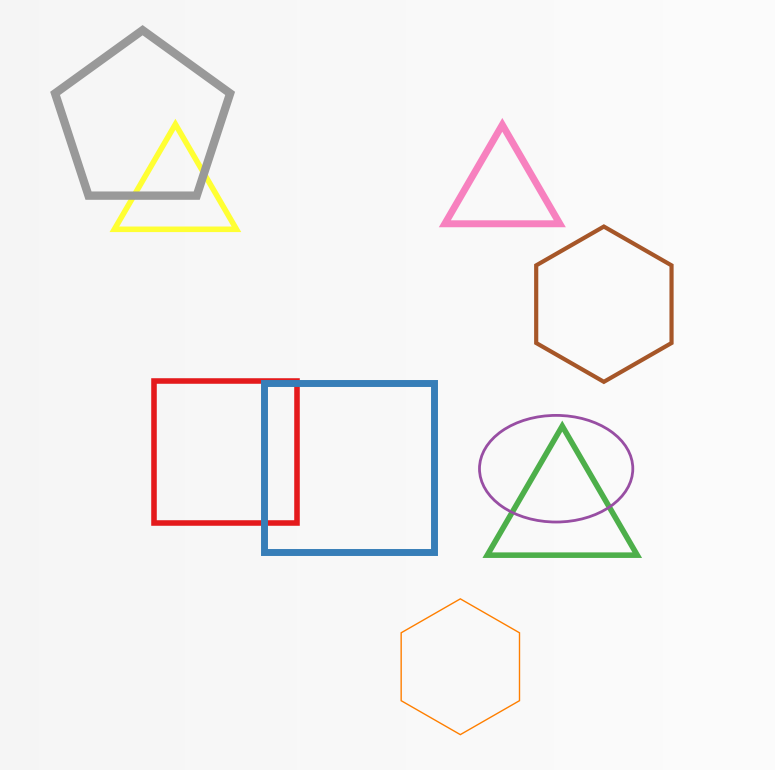[{"shape": "square", "thickness": 2, "radius": 0.46, "center": [0.291, 0.413]}, {"shape": "square", "thickness": 2.5, "radius": 0.55, "center": [0.45, 0.393]}, {"shape": "triangle", "thickness": 2, "radius": 0.56, "center": [0.726, 0.335]}, {"shape": "oval", "thickness": 1, "radius": 0.49, "center": [0.718, 0.391]}, {"shape": "hexagon", "thickness": 0.5, "radius": 0.44, "center": [0.594, 0.134]}, {"shape": "triangle", "thickness": 2, "radius": 0.45, "center": [0.226, 0.748]}, {"shape": "hexagon", "thickness": 1.5, "radius": 0.5, "center": [0.779, 0.605]}, {"shape": "triangle", "thickness": 2.5, "radius": 0.43, "center": [0.648, 0.752]}, {"shape": "pentagon", "thickness": 3, "radius": 0.59, "center": [0.184, 0.842]}]